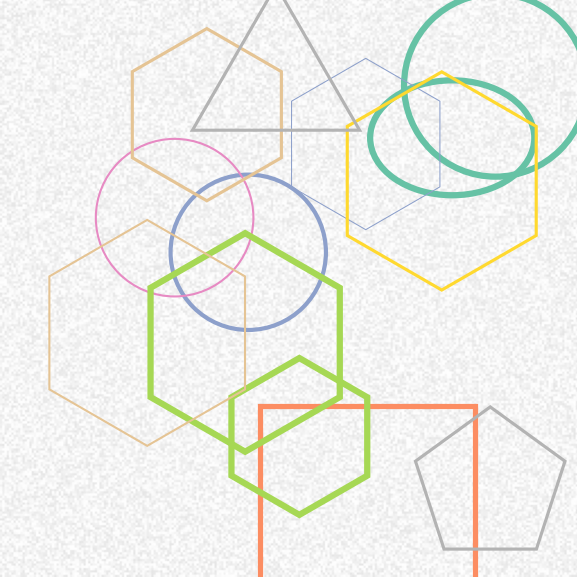[{"shape": "circle", "thickness": 3, "radius": 0.79, "center": [0.858, 0.852]}, {"shape": "oval", "thickness": 3, "radius": 0.71, "center": [0.783, 0.761]}, {"shape": "square", "thickness": 2.5, "radius": 0.93, "center": [0.636, 0.11]}, {"shape": "hexagon", "thickness": 0.5, "radius": 0.74, "center": [0.633, 0.75]}, {"shape": "circle", "thickness": 2, "radius": 0.67, "center": [0.43, 0.562]}, {"shape": "circle", "thickness": 1, "radius": 0.68, "center": [0.302, 0.622]}, {"shape": "hexagon", "thickness": 3, "radius": 0.95, "center": [0.425, 0.406]}, {"shape": "hexagon", "thickness": 3, "radius": 0.68, "center": [0.518, 0.243]}, {"shape": "hexagon", "thickness": 1.5, "radius": 0.94, "center": [0.765, 0.686]}, {"shape": "hexagon", "thickness": 1, "radius": 0.98, "center": [0.255, 0.423]}, {"shape": "hexagon", "thickness": 1.5, "radius": 0.75, "center": [0.358, 0.801]}, {"shape": "pentagon", "thickness": 1.5, "radius": 0.68, "center": [0.849, 0.158]}, {"shape": "triangle", "thickness": 1.5, "radius": 0.84, "center": [0.478, 0.857]}]